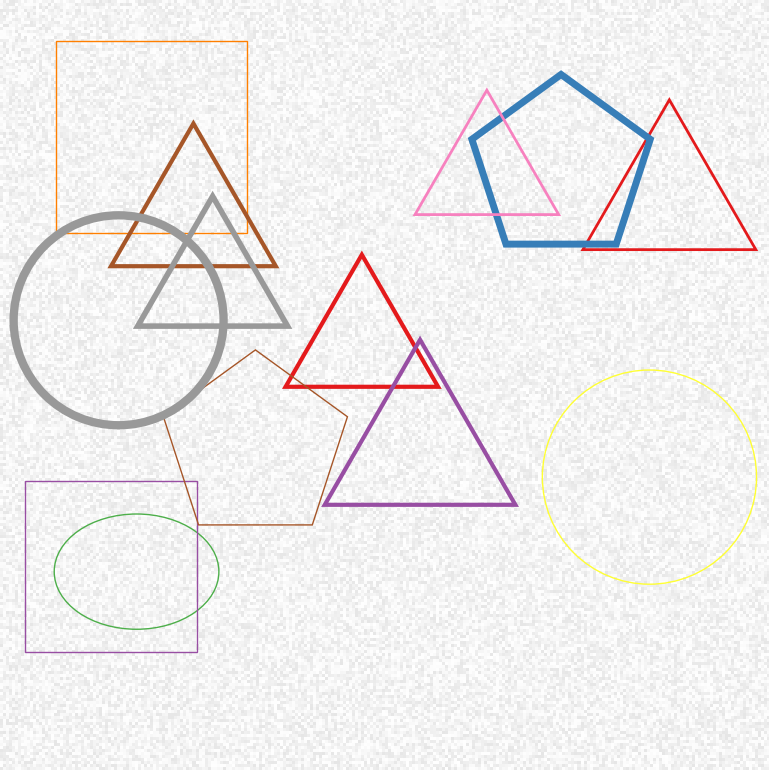[{"shape": "triangle", "thickness": 1, "radius": 0.65, "center": [0.869, 0.741]}, {"shape": "triangle", "thickness": 1.5, "radius": 0.57, "center": [0.47, 0.555]}, {"shape": "pentagon", "thickness": 2.5, "radius": 0.61, "center": [0.729, 0.781]}, {"shape": "oval", "thickness": 0.5, "radius": 0.53, "center": [0.177, 0.258]}, {"shape": "square", "thickness": 0.5, "radius": 0.56, "center": [0.144, 0.264]}, {"shape": "triangle", "thickness": 1.5, "radius": 0.71, "center": [0.546, 0.416]}, {"shape": "square", "thickness": 0.5, "radius": 0.62, "center": [0.197, 0.822]}, {"shape": "circle", "thickness": 0.5, "radius": 0.7, "center": [0.843, 0.38]}, {"shape": "triangle", "thickness": 1.5, "radius": 0.62, "center": [0.251, 0.716]}, {"shape": "pentagon", "thickness": 0.5, "radius": 0.63, "center": [0.332, 0.42]}, {"shape": "triangle", "thickness": 1, "radius": 0.54, "center": [0.632, 0.775]}, {"shape": "circle", "thickness": 3, "radius": 0.68, "center": [0.154, 0.584]}, {"shape": "triangle", "thickness": 2, "radius": 0.56, "center": [0.276, 0.633]}]